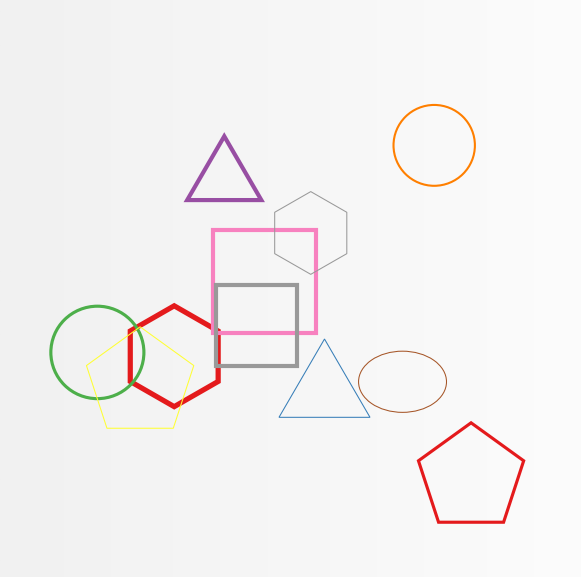[{"shape": "hexagon", "thickness": 2.5, "radius": 0.44, "center": [0.3, 0.382]}, {"shape": "pentagon", "thickness": 1.5, "radius": 0.48, "center": [0.81, 0.172]}, {"shape": "triangle", "thickness": 0.5, "radius": 0.45, "center": [0.558, 0.322]}, {"shape": "circle", "thickness": 1.5, "radius": 0.4, "center": [0.168, 0.389]}, {"shape": "triangle", "thickness": 2, "radius": 0.37, "center": [0.386, 0.69]}, {"shape": "circle", "thickness": 1, "radius": 0.35, "center": [0.747, 0.747]}, {"shape": "pentagon", "thickness": 0.5, "radius": 0.49, "center": [0.241, 0.336]}, {"shape": "oval", "thickness": 0.5, "radius": 0.38, "center": [0.693, 0.338]}, {"shape": "square", "thickness": 2, "radius": 0.45, "center": [0.455, 0.512]}, {"shape": "square", "thickness": 2, "radius": 0.35, "center": [0.441, 0.436]}, {"shape": "hexagon", "thickness": 0.5, "radius": 0.36, "center": [0.535, 0.596]}]